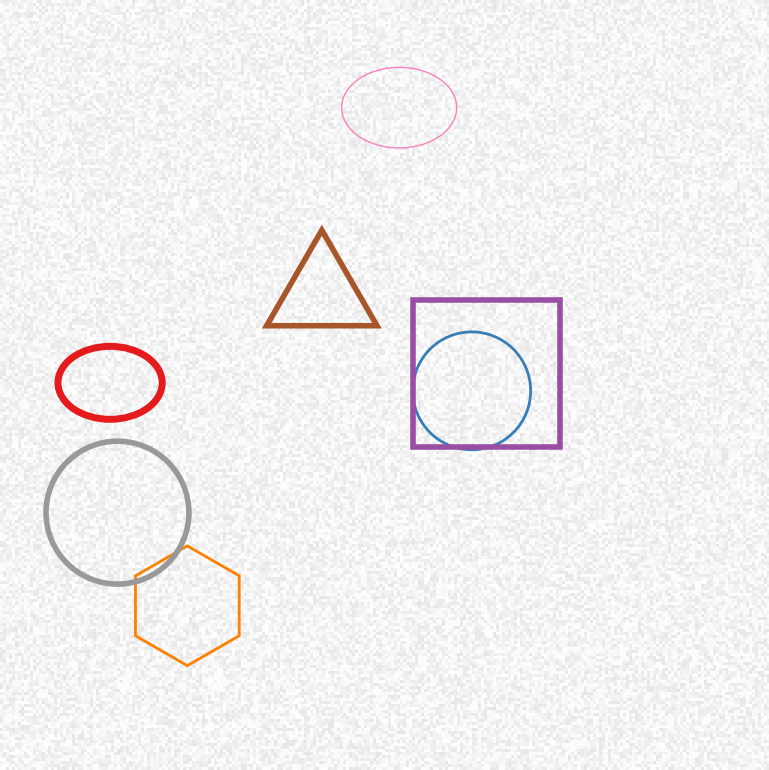[{"shape": "oval", "thickness": 2.5, "radius": 0.34, "center": [0.143, 0.503]}, {"shape": "circle", "thickness": 1, "radius": 0.38, "center": [0.613, 0.492]}, {"shape": "square", "thickness": 2, "radius": 0.48, "center": [0.632, 0.515]}, {"shape": "hexagon", "thickness": 1, "radius": 0.39, "center": [0.243, 0.213]}, {"shape": "triangle", "thickness": 2, "radius": 0.41, "center": [0.418, 0.618]}, {"shape": "oval", "thickness": 0.5, "radius": 0.37, "center": [0.518, 0.86]}, {"shape": "circle", "thickness": 2, "radius": 0.46, "center": [0.153, 0.334]}]